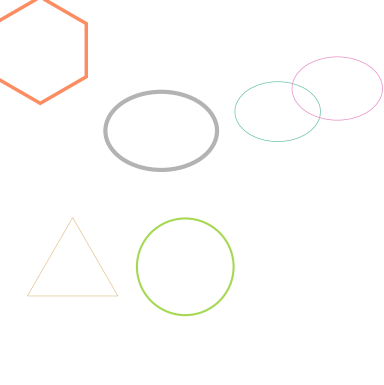[{"shape": "oval", "thickness": 0.5, "radius": 0.56, "center": [0.721, 0.71]}, {"shape": "hexagon", "thickness": 2.5, "radius": 0.69, "center": [0.105, 0.87]}, {"shape": "oval", "thickness": 0.5, "radius": 0.59, "center": [0.876, 0.77]}, {"shape": "circle", "thickness": 1.5, "radius": 0.63, "center": [0.481, 0.307]}, {"shape": "triangle", "thickness": 0.5, "radius": 0.68, "center": [0.189, 0.299]}, {"shape": "oval", "thickness": 3, "radius": 0.73, "center": [0.419, 0.66]}]